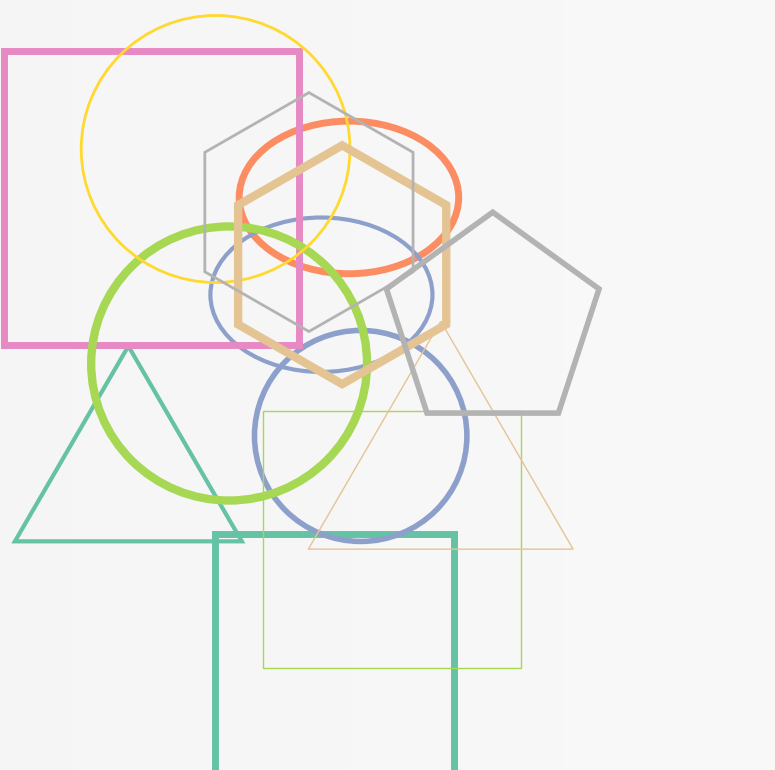[{"shape": "square", "thickness": 2.5, "radius": 0.77, "center": [0.431, 0.152]}, {"shape": "triangle", "thickness": 1.5, "radius": 0.85, "center": [0.166, 0.381]}, {"shape": "oval", "thickness": 2.5, "radius": 0.71, "center": [0.45, 0.744]}, {"shape": "oval", "thickness": 1.5, "radius": 0.72, "center": [0.415, 0.617]}, {"shape": "circle", "thickness": 2, "radius": 0.69, "center": [0.465, 0.434]}, {"shape": "square", "thickness": 2.5, "radius": 0.95, "center": [0.195, 0.743]}, {"shape": "circle", "thickness": 3, "radius": 0.89, "center": [0.296, 0.528]}, {"shape": "square", "thickness": 0.5, "radius": 0.83, "center": [0.506, 0.299]}, {"shape": "circle", "thickness": 1, "radius": 0.87, "center": [0.278, 0.807]}, {"shape": "triangle", "thickness": 0.5, "radius": 0.99, "center": [0.569, 0.385]}, {"shape": "hexagon", "thickness": 3, "radius": 0.78, "center": [0.442, 0.656]}, {"shape": "hexagon", "thickness": 1, "radius": 0.78, "center": [0.399, 0.725]}, {"shape": "pentagon", "thickness": 2, "radius": 0.72, "center": [0.636, 0.58]}]